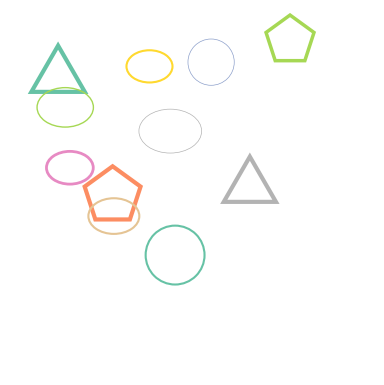[{"shape": "circle", "thickness": 1.5, "radius": 0.38, "center": [0.455, 0.337]}, {"shape": "triangle", "thickness": 3, "radius": 0.4, "center": [0.151, 0.801]}, {"shape": "pentagon", "thickness": 3, "radius": 0.38, "center": [0.293, 0.492]}, {"shape": "circle", "thickness": 0.5, "radius": 0.3, "center": [0.548, 0.839]}, {"shape": "oval", "thickness": 2, "radius": 0.3, "center": [0.181, 0.564]}, {"shape": "oval", "thickness": 1, "radius": 0.37, "center": [0.169, 0.721]}, {"shape": "pentagon", "thickness": 2.5, "radius": 0.33, "center": [0.753, 0.895]}, {"shape": "oval", "thickness": 1.5, "radius": 0.3, "center": [0.388, 0.828]}, {"shape": "oval", "thickness": 1.5, "radius": 0.33, "center": [0.296, 0.439]}, {"shape": "oval", "thickness": 0.5, "radius": 0.41, "center": [0.442, 0.659]}, {"shape": "triangle", "thickness": 3, "radius": 0.39, "center": [0.649, 0.515]}]